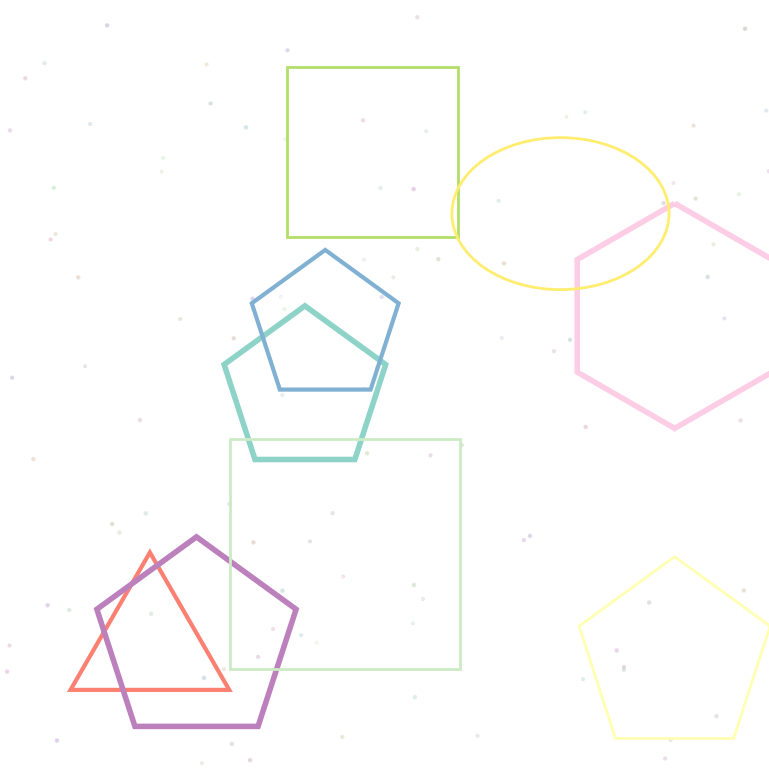[{"shape": "pentagon", "thickness": 2, "radius": 0.55, "center": [0.396, 0.492]}, {"shape": "pentagon", "thickness": 1, "radius": 0.65, "center": [0.876, 0.147]}, {"shape": "triangle", "thickness": 1.5, "radius": 0.59, "center": [0.195, 0.164]}, {"shape": "pentagon", "thickness": 1.5, "radius": 0.5, "center": [0.422, 0.575]}, {"shape": "square", "thickness": 1, "radius": 0.55, "center": [0.484, 0.803]}, {"shape": "hexagon", "thickness": 2, "radius": 0.73, "center": [0.876, 0.59]}, {"shape": "pentagon", "thickness": 2, "radius": 0.68, "center": [0.255, 0.167]}, {"shape": "square", "thickness": 1, "radius": 0.75, "center": [0.448, 0.28]}, {"shape": "oval", "thickness": 1, "radius": 0.7, "center": [0.728, 0.723]}]